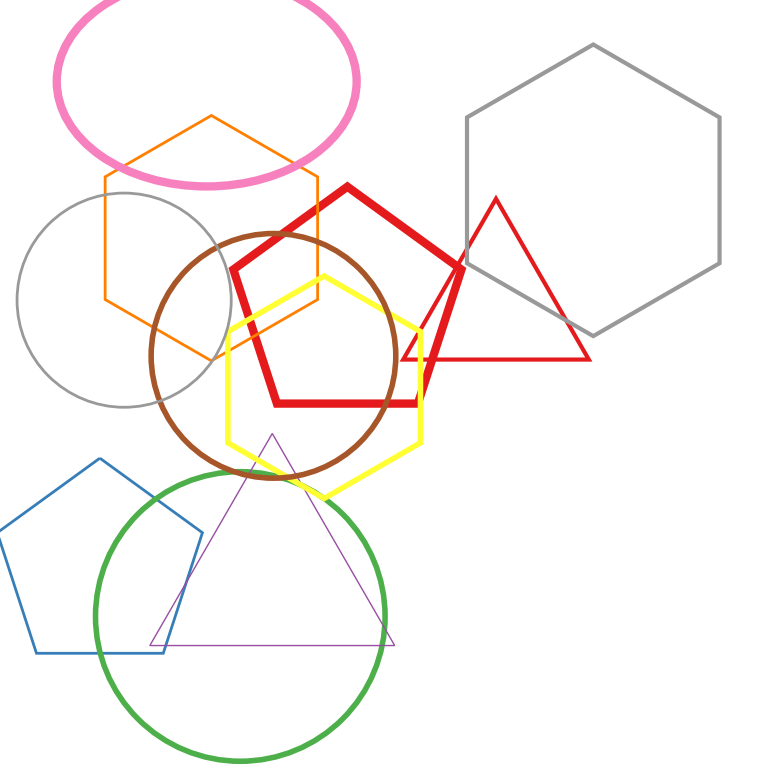[{"shape": "triangle", "thickness": 1.5, "radius": 0.7, "center": [0.644, 0.603]}, {"shape": "pentagon", "thickness": 3, "radius": 0.78, "center": [0.451, 0.602]}, {"shape": "pentagon", "thickness": 1, "radius": 0.7, "center": [0.13, 0.265]}, {"shape": "circle", "thickness": 2, "radius": 0.94, "center": [0.312, 0.199]}, {"shape": "triangle", "thickness": 0.5, "radius": 0.92, "center": [0.354, 0.253]}, {"shape": "hexagon", "thickness": 1, "radius": 0.8, "center": [0.275, 0.691]}, {"shape": "hexagon", "thickness": 2, "radius": 0.72, "center": [0.421, 0.497]}, {"shape": "circle", "thickness": 2, "radius": 0.79, "center": [0.355, 0.538]}, {"shape": "oval", "thickness": 3, "radius": 0.97, "center": [0.268, 0.894]}, {"shape": "circle", "thickness": 1, "radius": 0.7, "center": [0.161, 0.61]}, {"shape": "hexagon", "thickness": 1.5, "radius": 0.95, "center": [0.77, 0.753]}]